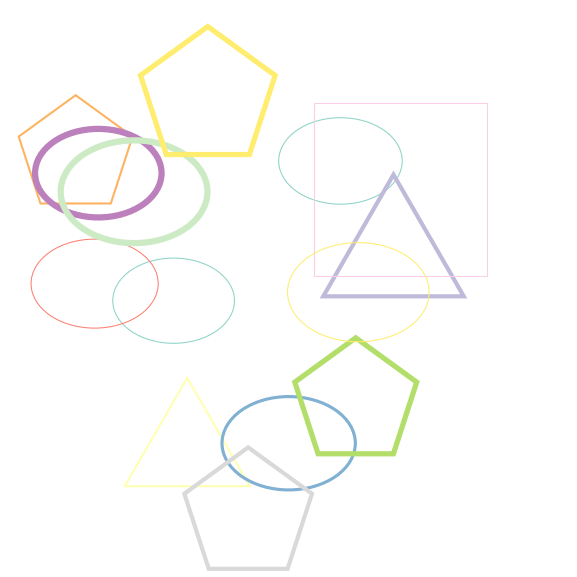[{"shape": "oval", "thickness": 0.5, "radius": 0.53, "center": [0.59, 0.72]}, {"shape": "oval", "thickness": 0.5, "radius": 0.53, "center": [0.301, 0.478]}, {"shape": "triangle", "thickness": 1, "radius": 0.63, "center": [0.324, 0.22]}, {"shape": "triangle", "thickness": 2, "radius": 0.7, "center": [0.681, 0.556]}, {"shape": "oval", "thickness": 0.5, "radius": 0.55, "center": [0.164, 0.508]}, {"shape": "oval", "thickness": 1.5, "radius": 0.58, "center": [0.5, 0.232]}, {"shape": "pentagon", "thickness": 1, "radius": 0.52, "center": [0.131, 0.731]}, {"shape": "pentagon", "thickness": 2.5, "radius": 0.55, "center": [0.616, 0.303]}, {"shape": "square", "thickness": 0.5, "radius": 0.75, "center": [0.693, 0.671]}, {"shape": "pentagon", "thickness": 2, "radius": 0.58, "center": [0.43, 0.108]}, {"shape": "oval", "thickness": 3, "radius": 0.55, "center": [0.17, 0.699]}, {"shape": "oval", "thickness": 3, "radius": 0.64, "center": [0.232, 0.667]}, {"shape": "pentagon", "thickness": 2.5, "radius": 0.61, "center": [0.36, 0.831]}, {"shape": "oval", "thickness": 0.5, "radius": 0.61, "center": [0.621, 0.493]}]